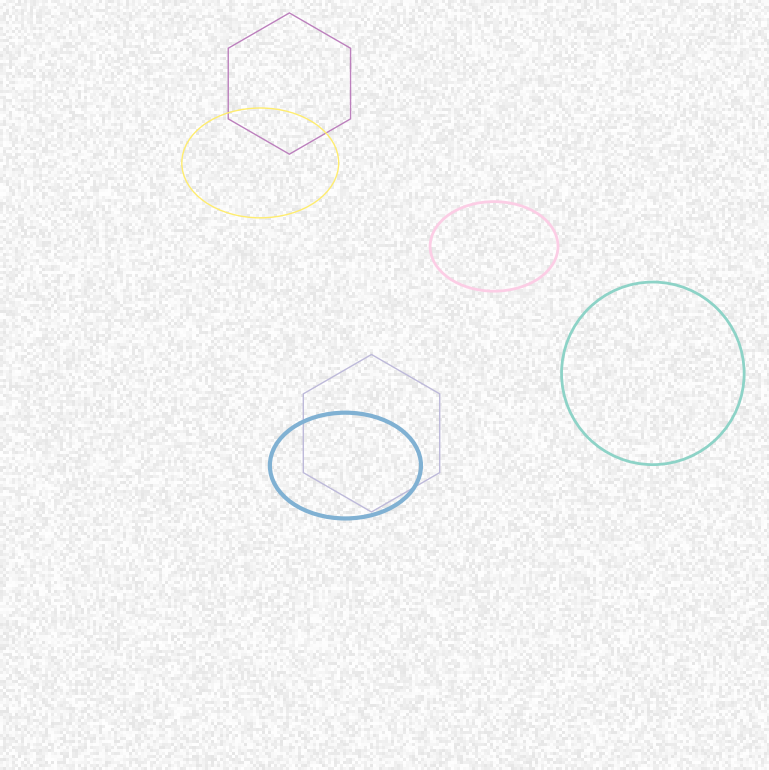[{"shape": "circle", "thickness": 1, "radius": 0.59, "center": [0.848, 0.515]}, {"shape": "hexagon", "thickness": 0.5, "radius": 0.51, "center": [0.482, 0.437]}, {"shape": "oval", "thickness": 1.5, "radius": 0.49, "center": [0.449, 0.395]}, {"shape": "oval", "thickness": 1, "radius": 0.42, "center": [0.642, 0.68]}, {"shape": "hexagon", "thickness": 0.5, "radius": 0.46, "center": [0.376, 0.891]}, {"shape": "oval", "thickness": 0.5, "radius": 0.51, "center": [0.338, 0.788]}]